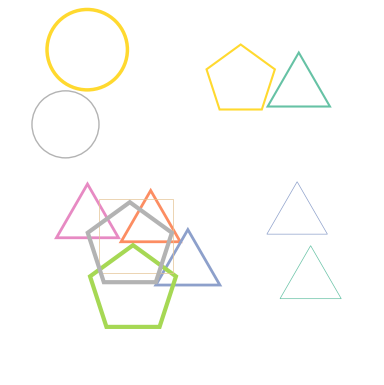[{"shape": "triangle", "thickness": 0.5, "radius": 0.46, "center": [0.807, 0.27]}, {"shape": "triangle", "thickness": 1.5, "radius": 0.47, "center": [0.776, 0.77]}, {"shape": "triangle", "thickness": 2, "radius": 0.44, "center": [0.391, 0.416]}, {"shape": "triangle", "thickness": 2, "radius": 0.48, "center": [0.488, 0.308]}, {"shape": "triangle", "thickness": 0.5, "radius": 0.45, "center": [0.772, 0.437]}, {"shape": "triangle", "thickness": 2, "radius": 0.47, "center": [0.227, 0.429]}, {"shape": "pentagon", "thickness": 3, "radius": 0.59, "center": [0.345, 0.246]}, {"shape": "circle", "thickness": 2.5, "radius": 0.52, "center": [0.227, 0.871]}, {"shape": "pentagon", "thickness": 1.5, "radius": 0.47, "center": [0.625, 0.791]}, {"shape": "square", "thickness": 0.5, "radius": 0.48, "center": [0.352, 0.387]}, {"shape": "pentagon", "thickness": 3, "radius": 0.57, "center": [0.337, 0.36]}, {"shape": "circle", "thickness": 1, "radius": 0.44, "center": [0.17, 0.677]}]